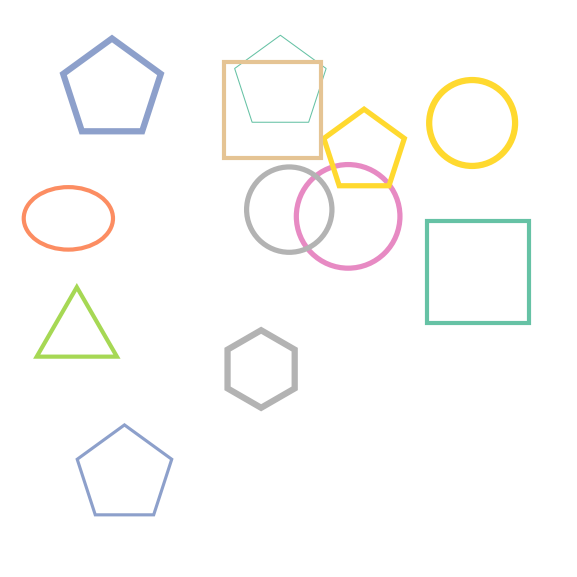[{"shape": "square", "thickness": 2, "radius": 0.44, "center": [0.828, 0.528]}, {"shape": "pentagon", "thickness": 0.5, "radius": 0.42, "center": [0.486, 0.855]}, {"shape": "oval", "thickness": 2, "radius": 0.39, "center": [0.118, 0.621]}, {"shape": "pentagon", "thickness": 1.5, "radius": 0.43, "center": [0.216, 0.177]}, {"shape": "pentagon", "thickness": 3, "radius": 0.44, "center": [0.194, 0.844]}, {"shape": "circle", "thickness": 2.5, "radius": 0.45, "center": [0.603, 0.624]}, {"shape": "triangle", "thickness": 2, "radius": 0.4, "center": [0.133, 0.422]}, {"shape": "pentagon", "thickness": 2.5, "radius": 0.37, "center": [0.63, 0.737]}, {"shape": "circle", "thickness": 3, "radius": 0.37, "center": [0.818, 0.786]}, {"shape": "square", "thickness": 2, "radius": 0.42, "center": [0.472, 0.809]}, {"shape": "circle", "thickness": 2.5, "radius": 0.37, "center": [0.501, 0.636]}, {"shape": "hexagon", "thickness": 3, "radius": 0.34, "center": [0.452, 0.36]}]